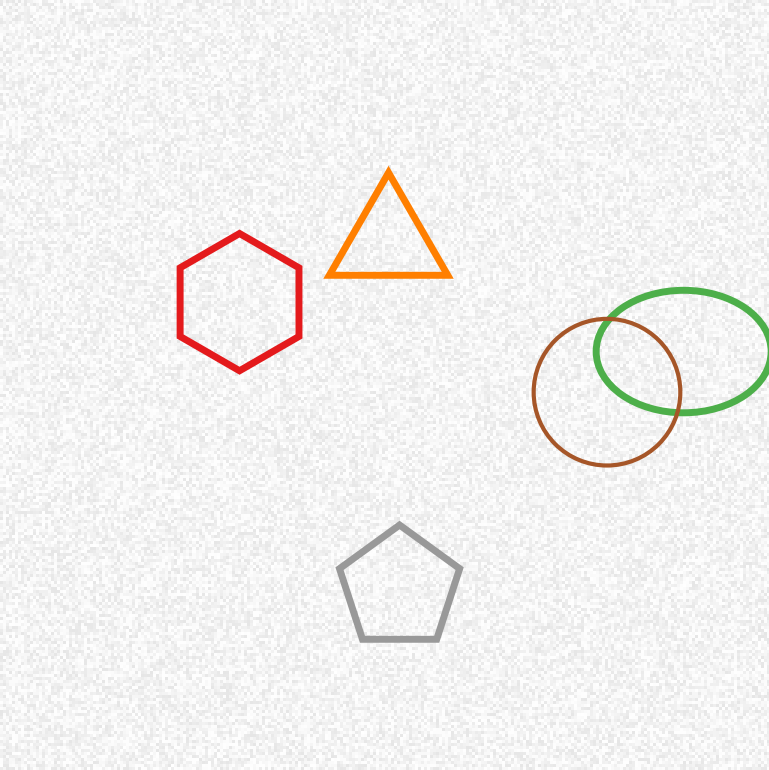[{"shape": "hexagon", "thickness": 2.5, "radius": 0.45, "center": [0.311, 0.608]}, {"shape": "oval", "thickness": 2.5, "radius": 0.57, "center": [0.888, 0.543]}, {"shape": "triangle", "thickness": 2.5, "radius": 0.44, "center": [0.505, 0.687]}, {"shape": "circle", "thickness": 1.5, "radius": 0.48, "center": [0.788, 0.491]}, {"shape": "pentagon", "thickness": 2.5, "radius": 0.41, "center": [0.519, 0.236]}]